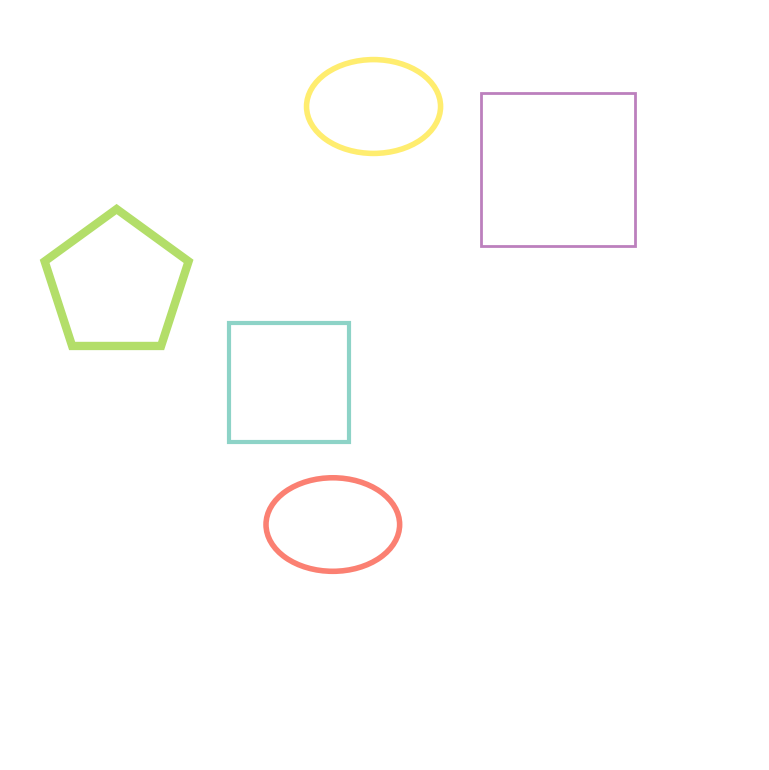[{"shape": "square", "thickness": 1.5, "radius": 0.39, "center": [0.375, 0.503]}, {"shape": "oval", "thickness": 2, "radius": 0.43, "center": [0.432, 0.319]}, {"shape": "pentagon", "thickness": 3, "radius": 0.49, "center": [0.151, 0.63]}, {"shape": "square", "thickness": 1, "radius": 0.5, "center": [0.724, 0.78]}, {"shape": "oval", "thickness": 2, "radius": 0.44, "center": [0.485, 0.862]}]